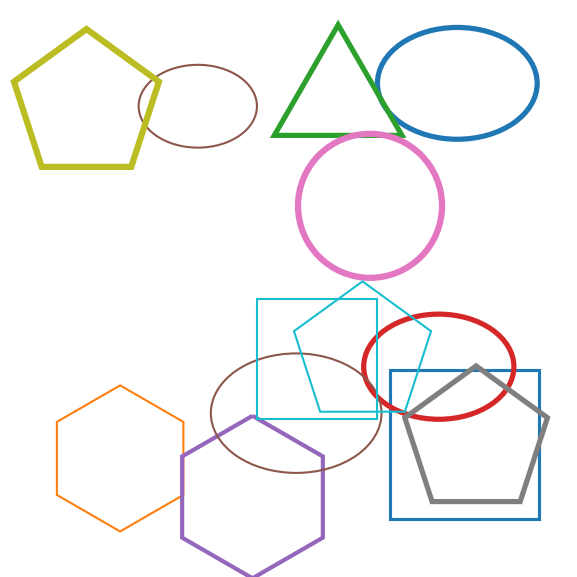[{"shape": "square", "thickness": 1.5, "radius": 0.65, "center": [0.804, 0.229]}, {"shape": "oval", "thickness": 2.5, "radius": 0.69, "center": [0.792, 0.855]}, {"shape": "hexagon", "thickness": 1, "radius": 0.63, "center": [0.208, 0.205]}, {"shape": "triangle", "thickness": 2.5, "radius": 0.64, "center": [0.585, 0.828]}, {"shape": "oval", "thickness": 2.5, "radius": 0.65, "center": [0.76, 0.364]}, {"shape": "hexagon", "thickness": 2, "radius": 0.7, "center": [0.437, 0.138]}, {"shape": "oval", "thickness": 1, "radius": 0.74, "center": [0.513, 0.284]}, {"shape": "oval", "thickness": 1, "radius": 0.51, "center": [0.342, 0.815]}, {"shape": "circle", "thickness": 3, "radius": 0.62, "center": [0.641, 0.643]}, {"shape": "pentagon", "thickness": 2.5, "radius": 0.65, "center": [0.824, 0.236]}, {"shape": "pentagon", "thickness": 3, "radius": 0.66, "center": [0.15, 0.817]}, {"shape": "square", "thickness": 1, "radius": 0.52, "center": [0.549, 0.377]}, {"shape": "pentagon", "thickness": 1, "radius": 0.62, "center": [0.628, 0.387]}]